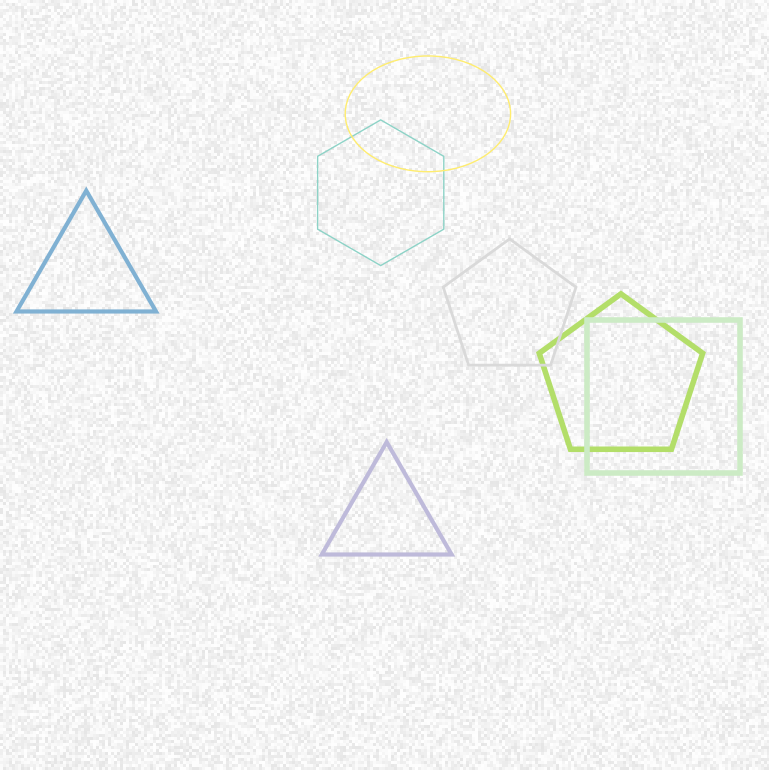[{"shape": "hexagon", "thickness": 0.5, "radius": 0.47, "center": [0.494, 0.75]}, {"shape": "triangle", "thickness": 1.5, "radius": 0.49, "center": [0.502, 0.329]}, {"shape": "triangle", "thickness": 1.5, "radius": 0.52, "center": [0.112, 0.648]}, {"shape": "pentagon", "thickness": 2, "radius": 0.56, "center": [0.806, 0.507]}, {"shape": "pentagon", "thickness": 1, "radius": 0.45, "center": [0.662, 0.599]}, {"shape": "square", "thickness": 2, "radius": 0.5, "center": [0.861, 0.485]}, {"shape": "oval", "thickness": 0.5, "radius": 0.54, "center": [0.556, 0.852]}]